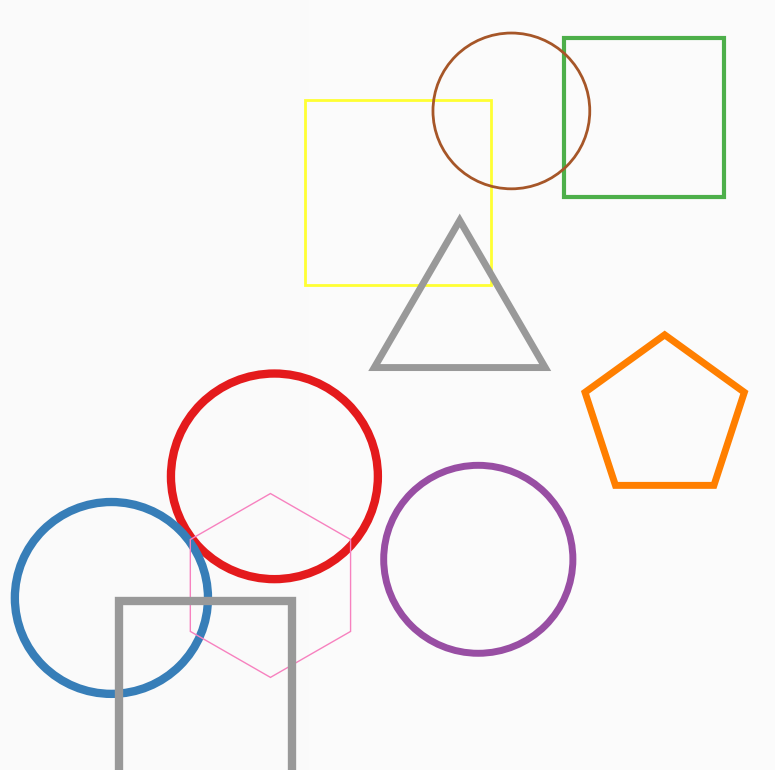[{"shape": "circle", "thickness": 3, "radius": 0.67, "center": [0.354, 0.381]}, {"shape": "circle", "thickness": 3, "radius": 0.62, "center": [0.144, 0.223]}, {"shape": "square", "thickness": 1.5, "radius": 0.52, "center": [0.831, 0.847]}, {"shape": "circle", "thickness": 2.5, "radius": 0.61, "center": [0.617, 0.274]}, {"shape": "pentagon", "thickness": 2.5, "radius": 0.54, "center": [0.858, 0.457]}, {"shape": "square", "thickness": 1, "radius": 0.6, "center": [0.513, 0.75]}, {"shape": "circle", "thickness": 1, "radius": 0.51, "center": [0.66, 0.856]}, {"shape": "hexagon", "thickness": 0.5, "radius": 0.6, "center": [0.349, 0.24]}, {"shape": "triangle", "thickness": 2.5, "radius": 0.64, "center": [0.593, 0.586]}, {"shape": "square", "thickness": 3, "radius": 0.56, "center": [0.265, 0.107]}]